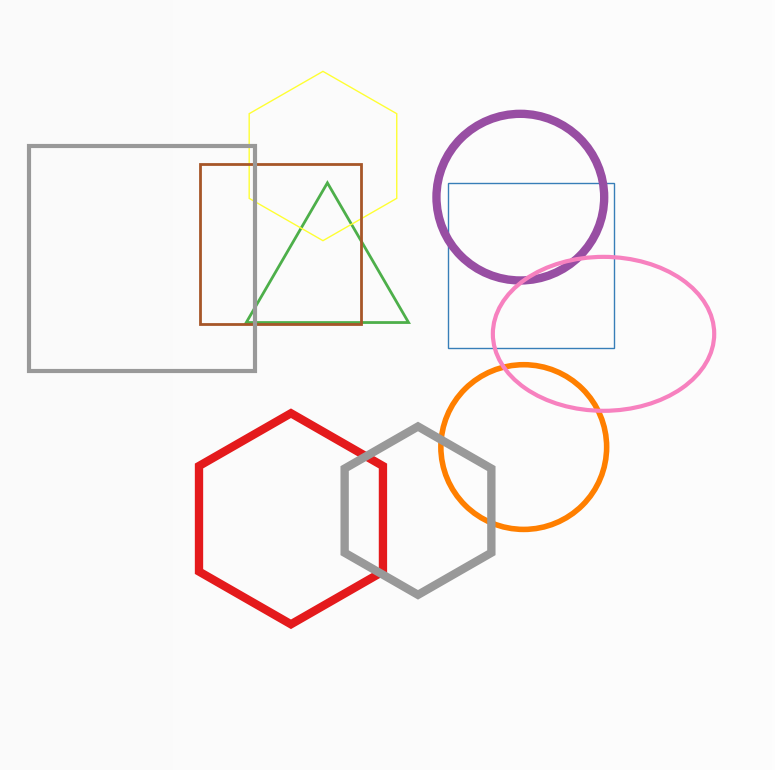[{"shape": "hexagon", "thickness": 3, "radius": 0.69, "center": [0.375, 0.326]}, {"shape": "square", "thickness": 0.5, "radius": 0.53, "center": [0.686, 0.655]}, {"shape": "triangle", "thickness": 1, "radius": 0.6, "center": [0.422, 0.642]}, {"shape": "circle", "thickness": 3, "radius": 0.54, "center": [0.671, 0.744]}, {"shape": "circle", "thickness": 2, "radius": 0.53, "center": [0.676, 0.419]}, {"shape": "hexagon", "thickness": 0.5, "radius": 0.55, "center": [0.417, 0.797]}, {"shape": "square", "thickness": 1, "radius": 0.52, "center": [0.362, 0.683]}, {"shape": "oval", "thickness": 1.5, "radius": 0.71, "center": [0.779, 0.566]}, {"shape": "hexagon", "thickness": 3, "radius": 0.55, "center": [0.539, 0.337]}, {"shape": "square", "thickness": 1.5, "radius": 0.73, "center": [0.183, 0.664]}]